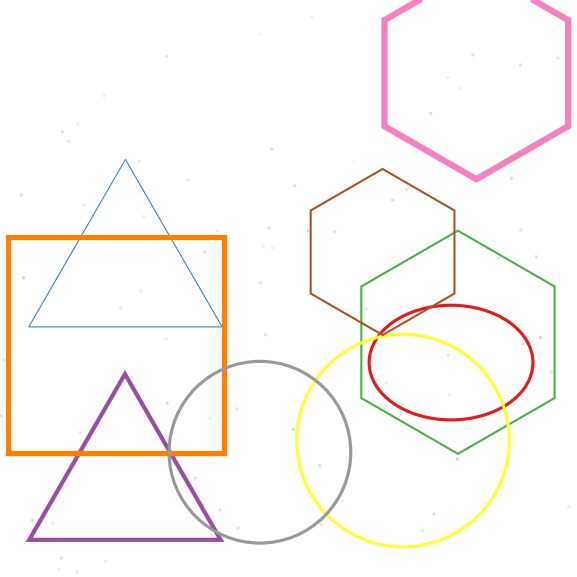[{"shape": "oval", "thickness": 1.5, "radius": 0.71, "center": [0.781, 0.371]}, {"shape": "triangle", "thickness": 0.5, "radius": 0.97, "center": [0.217, 0.53]}, {"shape": "hexagon", "thickness": 1, "radius": 0.97, "center": [0.793, 0.406]}, {"shape": "triangle", "thickness": 2, "radius": 0.96, "center": [0.216, 0.16]}, {"shape": "square", "thickness": 2.5, "radius": 0.94, "center": [0.201, 0.401]}, {"shape": "circle", "thickness": 1.5, "radius": 0.92, "center": [0.698, 0.236]}, {"shape": "hexagon", "thickness": 1, "radius": 0.72, "center": [0.662, 0.563]}, {"shape": "hexagon", "thickness": 3, "radius": 0.92, "center": [0.825, 0.872]}, {"shape": "circle", "thickness": 1.5, "radius": 0.79, "center": [0.45, 0.216]}]